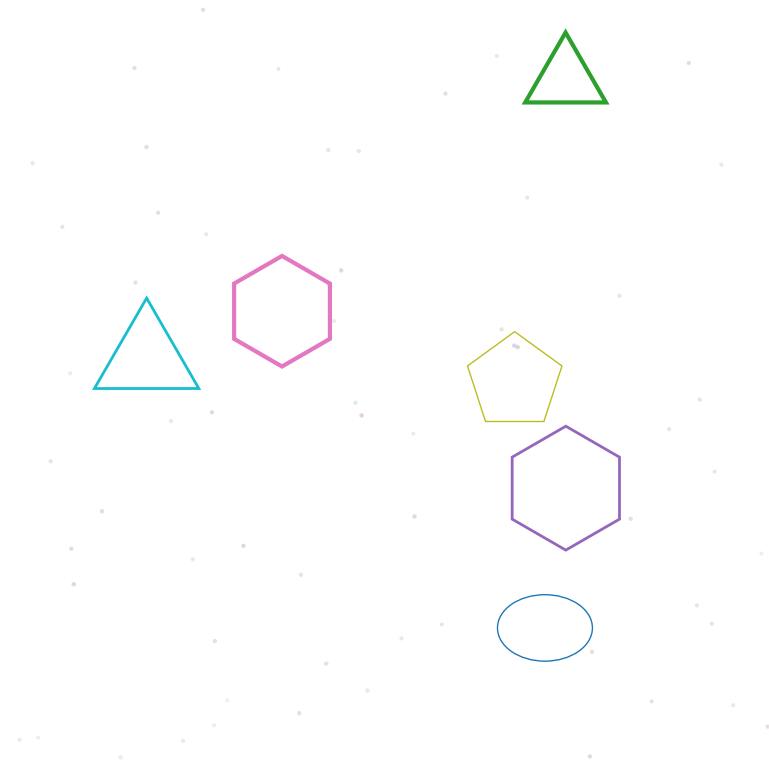[{"shape": "oval", "thickness": 0.5, "radius": 0.31, "center": [0.708, 0.185]}, {"shape": "triangle", "thickness": 1.5, "radius": 0.3, "center": [0.735, 0.897]}, {"shape": "hexagon", "thickness": 1, "radius": 0.4, "center": [0.735, 0.366]}, {"shape": "hexagon", "thickness": 1.5, "radius": 0.36, "center": [0.366, 0.596]}, {"shape": "pentagon", "thickness": 0.5, "radius": 0.32, "center": [0.668, 0.505]}, {"shape": "triangle", "thickness": 1, "radius": 0.39, "center": [0.19, 0.535]}]